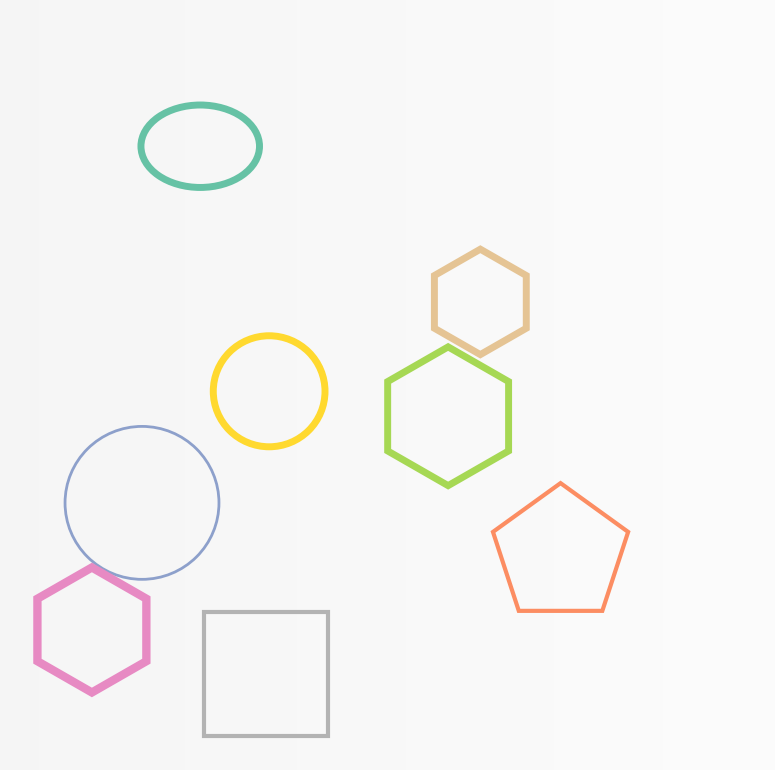[{"shape": "oval", "thickness": 2.5, "radius": 0.38, "center": [0.258, 0.81]}, {"shape": "pentagon", "thickness": 1.5, "radius": 0.46, "center": [0.723, 0.281]}, {"shape": "circle", "thickness": 1, "radius": 0.5, "center": [0.183, 0.347]}, {"shape": "hexagon", "thickness": 3, "radius": 0.41, "center": [0.119, 0.182]}, {"shape": "hexagon", "thickness": 2.5, "radius": 0.45, "center": [0.578, 0.459]}, {"shape": "circle", "thickness": 2.5, "radius": 0.36, "center": [0.347, 0.492]}, {"shape": "hexagon", "thickness": 2.5, "radius": 0.34, "center": [0.62, 0.608]}, {"shape": "square", "thickness": 1.5, "radius": 0.4, "center": [0.343, 0.125]}]